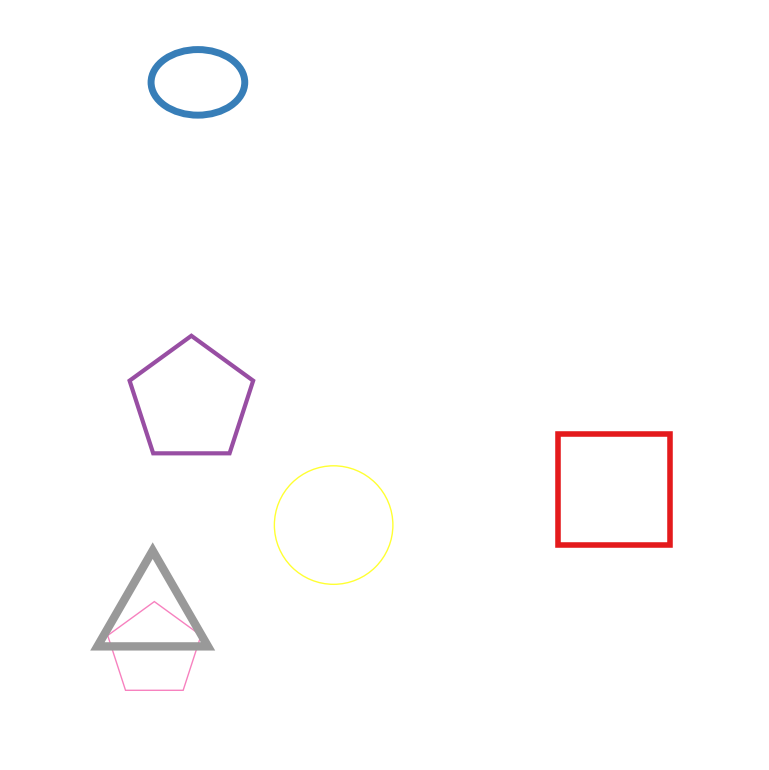[{"shape": "square", "thickness": 2, "radius": 0.36, "center": [0.797, 0.364]}, {"shape": "oval", "thickness": 2.5, "radius": 0.3, "center": [0.257, 0.893]}, {"shape": "pentagon", "thickness": 1.5, "radius": 0.42, "center": [0.249, 0.48]}, {"shape": "circle", "thickness": 0.5, "radius": 0.38, "center": [0.433, 0.318]}, {"shape": "pentagon", "thickness": 0.5, "radius": 0.32, "center": [0.2, 0.155]}, {"shape": "triangle", "thickness": 3, "radius": 0.41, "center": [0.198, 0.202]}]